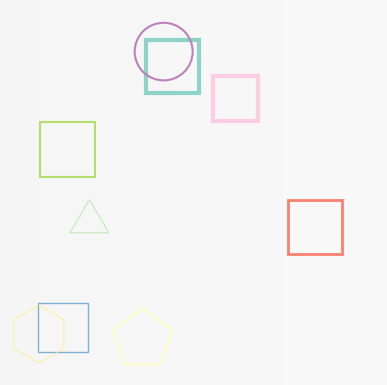[{"shape": "square", "thickness": 3, "radius": 0.34, "center": [0.446, 0.827]}, {"shape": "pentagon", "thickness": 1, "radius": 0.4, "center": [0.368, 0.119]}, {"shape": "square", "thickness": 2, "radius": 0.35, "center": [0.813, 0.41]}, {"shape": "square", "thickness": 1, "radius": 0.32, "center": [0.163, 0.15]}, {"shape": "square", "thickness": 1.5, "radius": 0.36, "center": [0.174, 0.612]}, {"shape": "square", "thickness": 3, "radius": 0.29, "center": [0.608, 0.744]}, {"shape": "circle", "thickness": 1.5, "radius": 0.37, "center": [0.422, 0.866]}, {"shape": "triangle", "thickness": 1, "radius": 0.29, "center": [0.231, 0.424]}, {"shape": "hexagon", "thickness": 0.5, "radius": 0.37, "center": [0.1, 0.132]}]